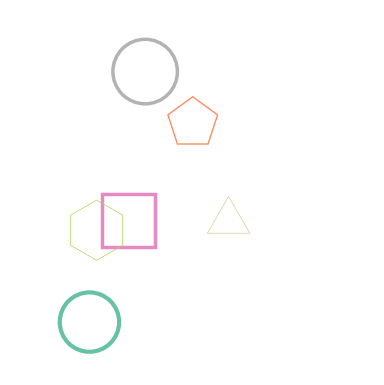[{"shape": "circle", "thickness": 3, "radius": 0.39, "center": [0.232, 0.163]}, {"shape": "pentagon", "thickness": 1, "radius": 0.34, "center": [0.501, 0.681]}, {"shape": "square", "thickness": 2.5, "radius": 0.34, "center": [0.334, 0.427]}, {"shape": "hexagon", "thickness": 0.5, "radius": 0.39, "center": [0.251, 0.402]}, {"shape": "triangle", "thickness": 0.5, "radius": 0.32, "center": [0.594, 0.426]}, {"shape": "circle", "thickness": 2.5, "radius": 0.42, "center": [0.377, 0.814]}]